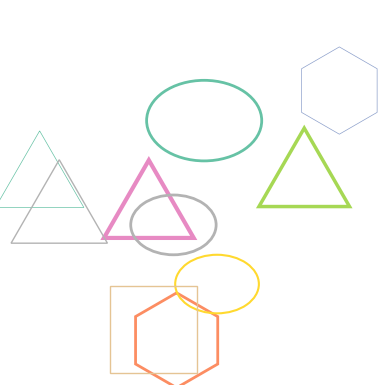[{"shape": "oval", "thickness": 2, "radius": 0.75, "center": [0.53, 0.687]}, {"shape": "triangle", "thickness": 0.5, "radius": 0.66, "center": [0.103, 0.527]}, {"shape": "hexagon", "thickness": 2, "radius": 0.62, "center": [0.459, 0.116]}, {"shape": "hexagon", "thickness": 0.5, "radius": 0.57, "center": [0.881, 0.765]}, {"shape": "triangle", "thickness": 3, "radius": 0.67, "center": [0.387, 0.449]}, {"shape": "triangle", "thickness": 2.5, "radius": 0.68, "center": [0.79, 0.531]}, {"shape": "oval", "thickness": 1.5, "radius": 0.54, "center": [0.564, 0.262]}, {"shape": "square", "thickness": 1, "radius": 0.56, "center": [0.399, 0.145]}, {"shape": "oval", "thickness": 2, "radius": 0.55, "center": [0.45, 0.416]}, {"shape": "triangle", "thickness": 1, "radius": 0.72, "center": [0.154, 0.441]}]